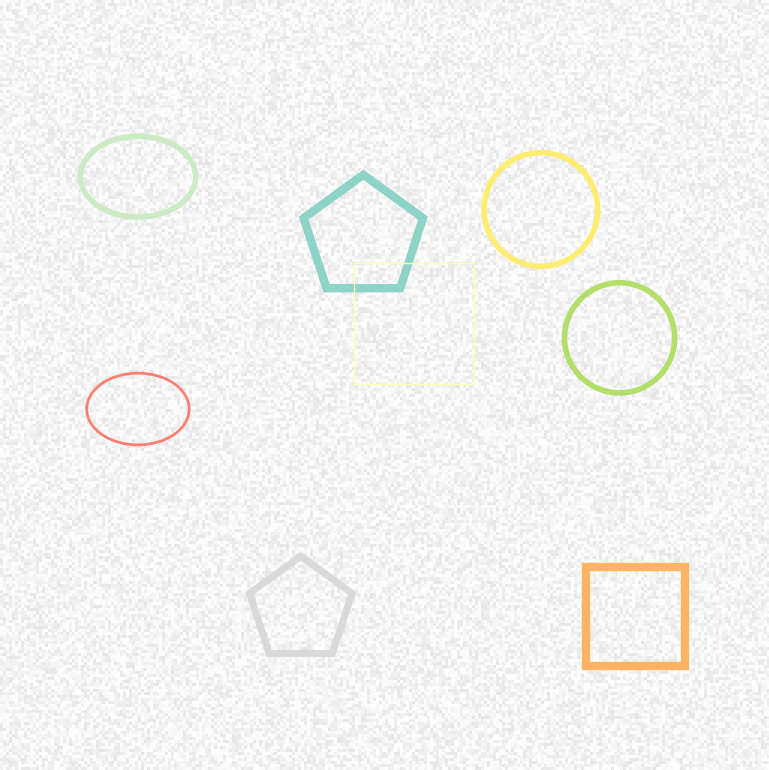[{"shape": "pentagon", "thickness": 3, "radius": 0.41, "center": [0.472, 0.692]}, {"shape": "square", "thickness": 0.5, "radius": 0.39, "center": [0.538, 0.58]}, {"shape": "oval", "thickness": 1, "radius": 0.33, "center": [0.179, 0.469]}, {"shape": "square", "thickness": 3, "radius": 0.32, "center": [0.825, 0.2]}, {"shape": "circle", "thickness": 2, "radius": 0.36, "center": [0.805, 0.561]}, {"shape": "pentagon", "thickness": 2.5, "radius": 0.35, "center": [0.391, 0.208]}, {"shape": "oval", "thickness": 2, "radius": 0.37, "center": [0.179, 0.771]}, {"shape": "circle", "thickness": 2, "radius": 0.37, "center": [0.702, 0.728]}]